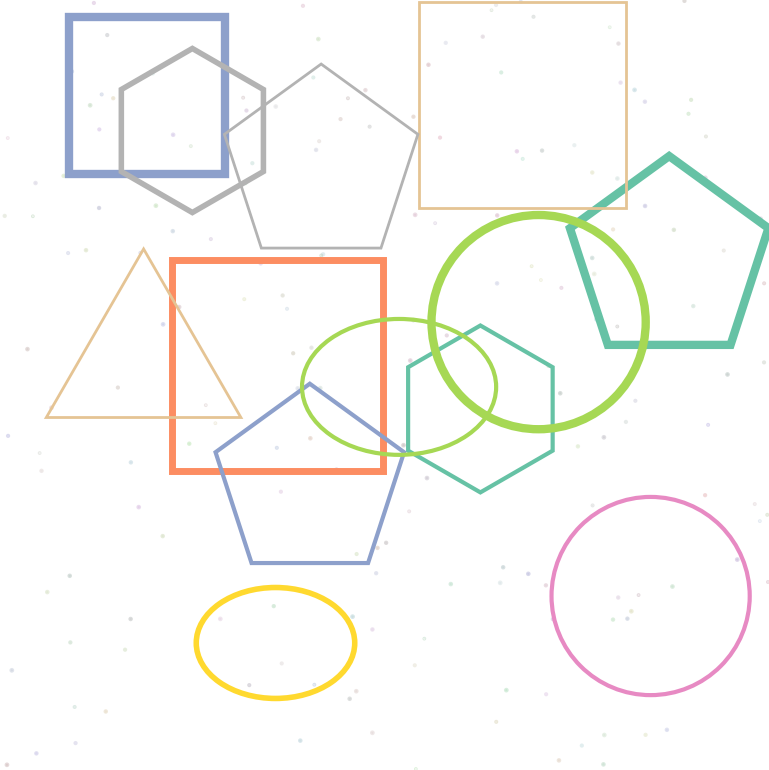[{"shape": "hexagon", "thickness": 1.5, "radius": 0.54, "center": [0.624, 0.469]}, {"shape": "pentagon", "thickness": 3, "radius": 0.68, "center": [0.869, 0.662]}, {"shape": "square", "thickness": 2.5, "radius": 0.68, "center": [0.36, 0.525]}, {"shape": "pentagon", "thickness": 1.5, "radius": 0.64, "center": [0.402, 0.373]}, {"shape": "square", "thickness": 3, "radius": 0.51, "center": [0.191, 0.876]}, {"shape": "circle", "thickness": 1.5, "radius": 0.64, "center": [0.845, 0.226]}, {"shape": "circle", "thickness": 3, "radius": 0.7, "center": [0.699, 0.582]}, {"shape": "oval", "thickness": 1.5, "radius": 0.63, "center": [0.518, 0.498]}, {"shape": "oval", "thickness": 2, "radius": 0.51, "center": [0.358, 0.165]}, {"shape": "square", "thickness": 1, "radius": 0.67, "center": [0.678, 0.864]}, {"shape": "triangle", "thickness": 1, "radius": 0.73, "center": [0.186, 0.531]}, {"shape": "pentagon", "thickness": 1, "radius": 0.66, "center": [0.417, 0.785]}, {"shape": "hexagon", "thickness": 2, "radius": 0.53, "center": [0.25, 0.83]}]